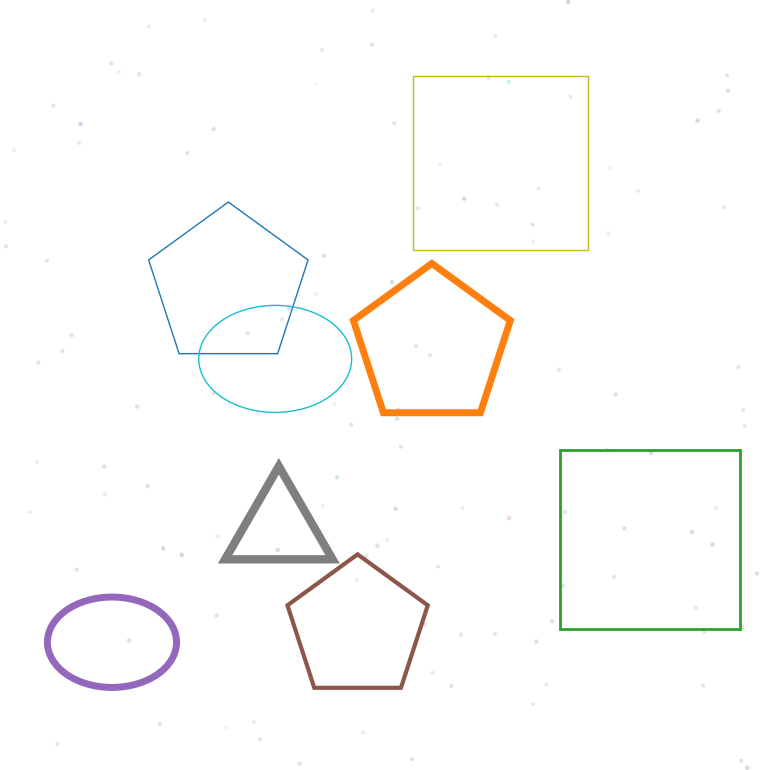[{"shape": "pentagon", "thickness": 0.5, "radius": 0.54, "center": [0.297, 0.629]}, {"shape": "pentagon", "thickness": 2.5, "radius": 0.54, "center": [0.561, 0.551]}, {"shape": "square", "thickness": 1, "radius": 0.58, "center": [0.844, 0.3]}, {"shape": "oval", "thickness": 2.5, "radius": 0.42, "center": [0.145, 0.166]}, {"shape": "pentagon", "thickness": 1.5, "radius": 0.48, "center": [0.464, 0.184]}, {"shape": "triangle", "thickness": 3, "radius": 0.4, "center": [0.362, 0.314]}, {"shape": "square", "thickness": 0.5, "radius": 0.57, "center": [0.65, 0.788]}, {"shape": "oval", "thickness": 0.5, "radius": 0.5, "center": [0.357, 0.534]}]